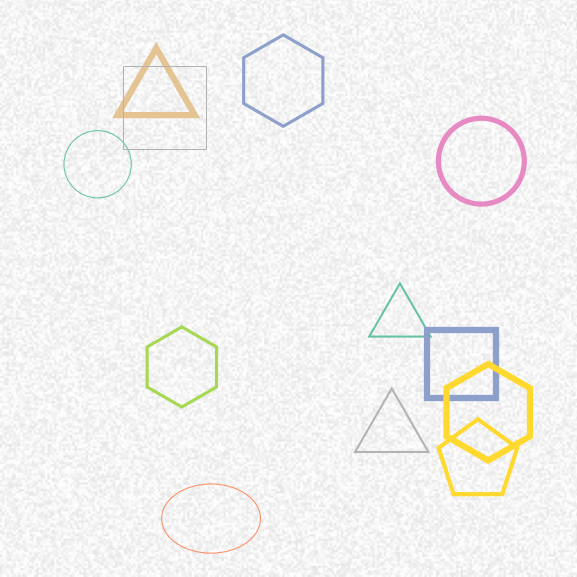[{"shape": "circle", "thickness": 0.5, "radius": 0.29, "center": [0.169, 0.715]}, {"shape": "triangle", "thickness": 1, "radius": 0.31, "center": [0.693, 0.447]}, {"shape": "oval", "thickness": 0.5, "radius": 0.43, "center": [0.365, 0.101]}, {"shape": "hexagon", "thickness": 1.5, "radius": 0.4, "center": [0.49, 0.86]}, {"shape": "square", "thickness": 3, "radius": 0.3, "center": [0.8, 0.369]}, {"shape": "circle", "thickness": 2.5, "radius": 0.37, "center": [0.834, 0.72]}, {"shape": "hexagon", "thickness": 1.5, "radius": 0.35, "center": [0.315, 0.364]}, {"shape": "hexagon", "thickness": 3, "radius": 0.42, "center": [0.845, 0.285]}, {"shape": "pentagon", "thickness": 2, "radius": 0.36, "center": [0.828, 0.201]}, {"shape": "triangle", "thickness": 3, "radius": 0.39, "center": [0.27, 0.838]}, {"shape": "square", "thickness": 0.5, "radius": 0.36, "center": [0.285, 0.813]}, {"shape": "triangle", "thickness": 1, "radius": 0.37, "center": [0.678, 0.253]}]